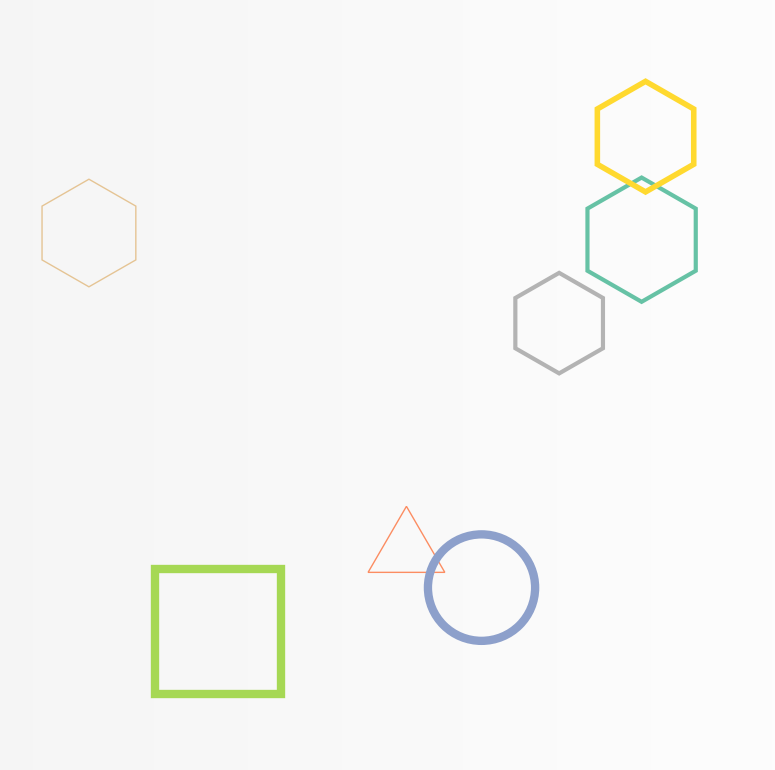[{"shape": "hexagon", "thickness": 1.5, "radius": 0.4, "center": [0.828, 0.689]}, {"shape": "triangle", "thickness": 0.5, "radius": 0.29, "center": [0.524, 0.285]}, {"shape": "circle", "thickness": 3, "radius": 0.35, "center": [0.621, 0.237]}, {"shape": "square", "thickness": 3, "radius": 0.41, "center": [0.281, 0.18]}, {"shape": "hexagon", "thickness": 2, "radius": 0.36, "center": [0.833, 0.823]}, {"shape": "hexagon", "thickness": 0.5, "radius": 0.35, "center": [0.115, 0.697]}, {"shape": "hexagon", "thickness": 1.5, "radius": 0.33, "center": [0.721, 0.58]}]